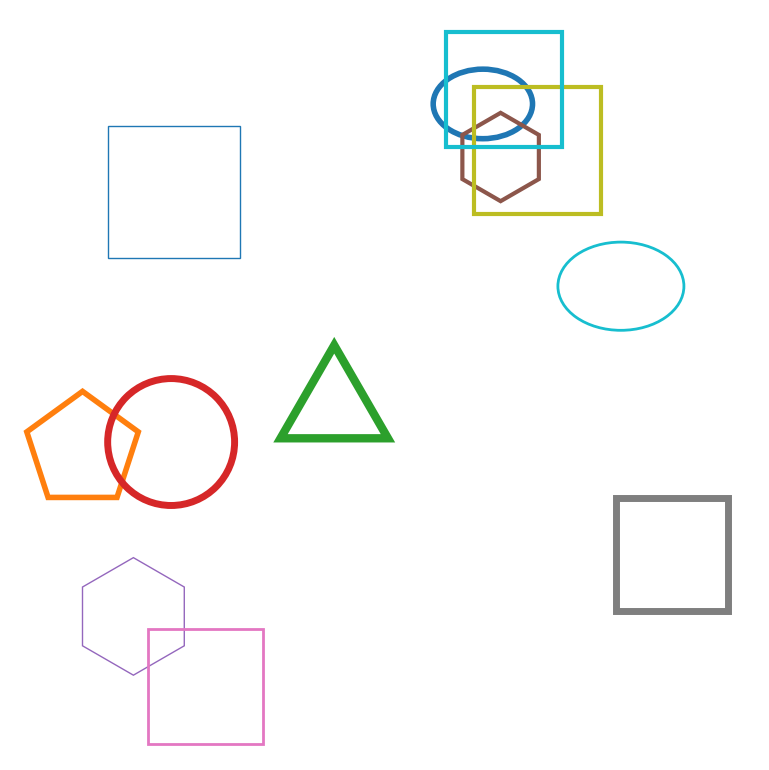[{"shape": "square", "thickness": 0.5, "radius": 0.43, "center": [0.227, 0.751]}, {"shape": "oval", "thickness": 2, "radius": 0.32, "center": [0.627, 0.865]}, {"shape": "pentagon", "thickness": 2, "radius": 0.38, "center": [0.107, 0.416]}, {"shape": "triangle", "thickness": 3, "radius": 0.4, "center": [0.434, 0.471]}, {"shape": "circle", "thickness": 2.5, "radius": 0.41, "center": [0.222, 0.426]}, {"shape": "hexagon", "thickness": 0.5, "radius": 0.38, "center": [0.173, 0.199]}, {"shape": "hexagon", "thickness": 1.5, "radius": 0.29, "center": [0.65, 0.796]}, {"shape": "square", "thickness": 1, "radius": 0.37, "center": [0.267, 0.108]}, {"shape": "square", "thickness": 2.5, "radius": 0.36, "center": [0.873, 0.28]}, {"shape": "square", "thickness": 1.5, "radius": 0.41, "center": [0.698, 0.804]}, {"shape": "oval", "thickness": 1, "radius": 0.41, "center": [0.806, 0.628]}, {"shape": "square", "thickness": 1.5, "radius": 0.38, "center": [0.654, 0.884]}]